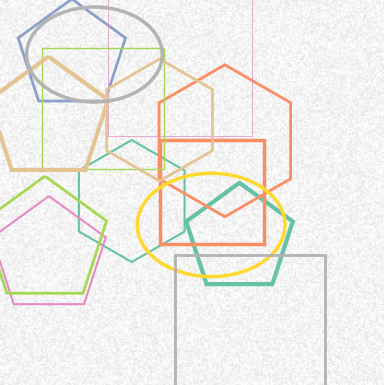[{"shape": "hexagon", "thickness": 1.5, "radius": 0.79, "center": [0.342, 0.478]}, {"shape": "pentagon", "thickness": 3, "radius": 0.73, "center": [0.622, 0.38]}, {"shape": "hexagon", "thickness": 2, "radius": 0.99, "center": [0.584, 0.634]}, {"shape": "square", "thickness": 2.5, "radius": 0.68, "center": [0.551, 0.502]}, {"shape": "pentagon", "thickness": 2, "radius": 0.73, "center": [0.187, 0.856]}, {"shape": "pentagon", "thickness": 1.5, "radius": 0.78, "center": [0.127, 0.335]}, {"shape": "square", "thickness": 0.5, "radius": 0.94, "center": [0.467, 0.833]}, {"shape": "square", "thickness": 1, "radius": 0.79, "center": [0.268, 0.718]}, {"shape": "pentagon", "thickness": 2, "radius": 0.84, "center": [0.117, 0.374]}, {"shape": "oval", "thickness": 2.5, "radius": 0.96, "center": [0.549, 0.416]}, {"shape": "pentagon", "thickness": 3, "radius": 0.81, "center": [0.126, 0.69]}, {"shape": "hexagon", "thickness": 2, "radius": 0.79, "center": [0.415, 0.688]}, {"shape": "oval", "thickness": 2.5, "radius": 0.88, "center": [0.245, 0.858]}, {"shape": "square", "thickness": 2, "radius": 0.97, "center": [0.649, 0.142]}]